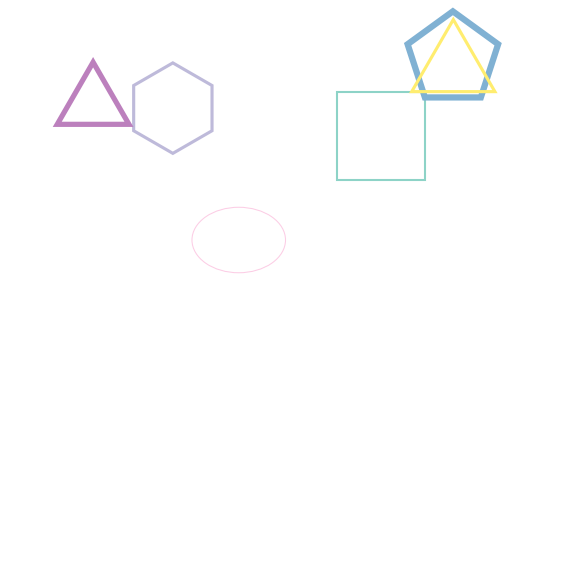[{"shape": "square", "thickness": 1, "radius": 0.38, "center": [0.659, 0.763]}, {"shape": "hexagon", "thickness": 1.5, "radius": 0.39, "center": [0.299, 0.812]}, {"shape": "pentagon", "thickness": 3, "radius": 0.41, "center": [0.784, 0.897]}, {"shape": "oval", "thickness": 0.5, "radius": 0.4, "center": [0.413, 0.584]}, {"shape": "triangle", "thickness": 2.5, "radius": 0.36, "center": [0.161, 0.82]}, {"shape": "triangle", "thickness": 1.5, "radius": 0.42, "center": [0.785, 0.882]}]